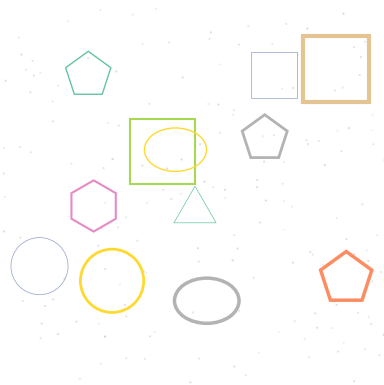[{"shape": "pentagon", "thickness": 1, "radius": 0.31, "center": [0.229, 0.805]}, {"shape": "triangle", "thickness": 0.5, "radius": 0.32, "center": [0.507, 0.453]}, {"shape": "pentagon", "thickness": 2.5, "radius": 0.35, "center": [0.899, 0.277]}, {"shape": "circle", "thickness": 0.5, "radius": 0.37, "center": [0.103, 0.309]}, {"shape": "square", "thickness": 0.5, "radius": 0.3, "center": [0.711, 0.806]}, {"shape": "hexagon", "thickness": 1.5, "radius": 0.33, "center": [0.243, 0.465]}, {"shape": "square", "thickness": 1.5, "radius": 0.42, "center": [0.422, 0.608]}, {"shape": "oval", "thickness": 1, "radius": 0.4, "center": [0.456, 0.611]}, {"shape": "circle", "thickness": 2, "radius": 0.41, "center": [0.291, 0.271]}, {"shape": "square", "thickness": 3, "radius": 0.43, "center": [0.872, 0.82]}, {"shape": "pentagon", "thickness": 2, "radius": 0.31, "center": [0.688, 0.64]}, {"shape": "oval", "thickness": 2.5, "radius": 0.42, "center": [0.537, 0.219]}]